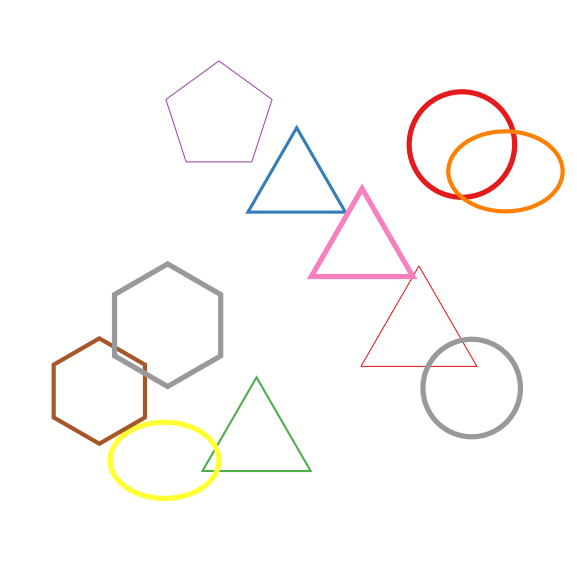[{"shape": "triangle", "thickness": 0.5, "radius": 0.58, "center": [0.725, 0.423]}, {"shape": "circle", "thickness": 2.5, "radius": 0.46, "center": [0.8, 0.749]}, {"shape": "triangle", "thickness": 1.5, "radius": 0.49, "center": [0.514, 0.681]}, {"shape": "triangle", "thickness": 1, "radius": 0.54, "center": [0.444, 0.238]}, {"shape": "pentagon", "thickness": 0.5, "radius": 0.48, "center": [0.379, 0.797]}, {"shape": "oval", "thickness": 2, "radius": 0.5, "center": [0.875, 0.702]}, {"shape": "oval", "thickness": 2.5, "radius": 0.47, "center": [0.285, 0.202]}, {"shape": "hexagon", "thickness": 2, "radius": 0.46, "center": [0.172, 0.322]}, {"shape": "triangle", "thickness": 2.5, "radius": 0.51, "center": [0.627, 0.571]}, {"shape": "hexagon", "thickness": 2.5, "radius": 0.53, "center": [0.29, 0.436]}, {"shape": "circle", "thickness": 2.5, "radius": 0.42, "center": [0.817, 0.327]}]